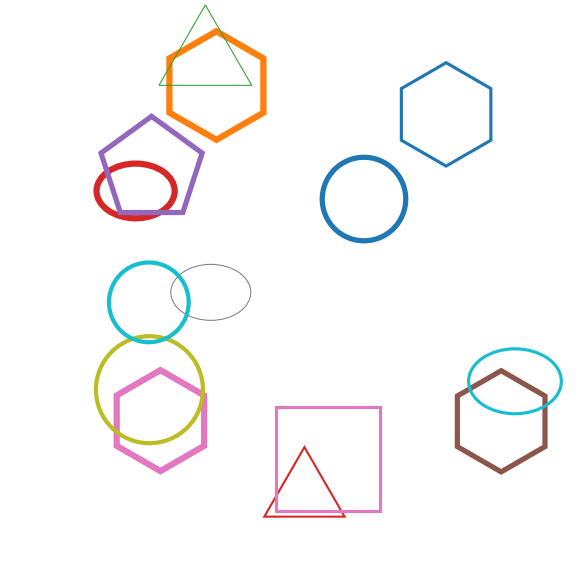[{"shape": "circle", "thickness": 2.5, "radius": 0.36, "center": [0.63, 0.654]}, {"shape": "hexagon", "thickness": 1.5, "radius": 0.45, "center": [0.772, 0.801]}, {"shape": "hexagon", "thickness": 3, "radius": 0.47, "center": [0.375, 0.851]}, {"shape": "triangle", "thickness": 0.5, "radius": 0.46, "center": [0.356, 0.898]}, {"shape": "triangle", "thickness": 1, "radius": 0.4, "center": [0.527, 0.145]}, {"shape": "oval", "thickness": 3, "radius": 0.34, "center": [0.235, 0.668]}, {"shape": "pentagon", "thickness": 2.5, "radius": 0.46, "center": [0.262, 0.706]}, {"shape": "hexagon", "thickness": 2.5, "radius": 0.44, "center": [0.868, 0.27]}, {"shape": "square", "thickness": 1.5, "radius": 0.45, "center": [0.568, 0.204]}, {"shape": "hexagon", "thickness": 3, "radius": 0.44, "center": [0.278, 0.271]}, {"shape": "oval", "thickness": 0.5, "radius": 0.35, "center": [0.365, 0.493]}, {"shape": "circle", "thickness": 2, "radius": 0.46, "center": [0.259, 0.324]}, {"shape": "circle", "thickness": 2, "radius": 0.35, "center": [0.258, 0.476]}, {"shape": "oval", "thickness": 1.5, "radius": 0.4, "center": [0.892, 0.339]}]